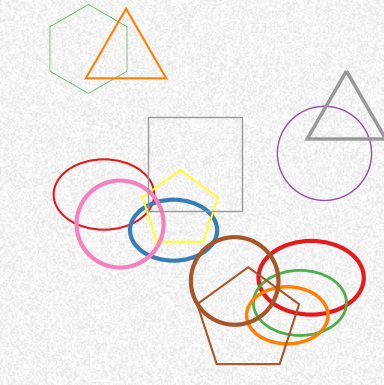[{"shape": "oval", "thickness": 1.5, "radius": 0.65, "center": [0.27, 0.495]}, {"shape": "oval", "thickness": 3, "radius": 0.68, "center": [0.808, 0.278]}, {"shape": "oval", "thickness": 3, "radius": 0.57, "center": [0.451, 0.402]}, {"shape": "hexagon", "thickness": 0.5, "radius": 0.58, "center": [0.23, 0.873]}, {"shape": "oval", "thickness": 2, "radius": 0.6, "center": [0.779, 0.213]}, {"shape": "circle", "thickness": 1, "radius": 0.61, "center": [0.843, 0.602]}, {"shape": "triangle", "thickness": 1.5, "radius": 0.6, "center": [0.327, 0.857]}, {"shape": "oval", "thickness": 2.5, "radius": 0.53, "center": [0.746, 0.181]}, {"shape": "pentagon", "thickness": 1.5, "radius": 0.51, "center": [0.468, 0.455]}, {"shape": "pentagon", "thickness": 1.5, "radius": 0.7, "center": [0.645, 0.167]}, {"shape": "circle", "thickness": 3, "radius": 0.57, "center": [0.61, 0.27]}, {"shape": "circle", "thickness": 3, "radius": 0.57, "center": [0.312, 0.418]}, {"shape": "triangle", "thickness": 2.5, "radius": 0.59, "center": [0.9, 0.698]}, {"shape": "square", "thickness": 1, "radius": 0.61, "center": [0.506, 0.573]}]